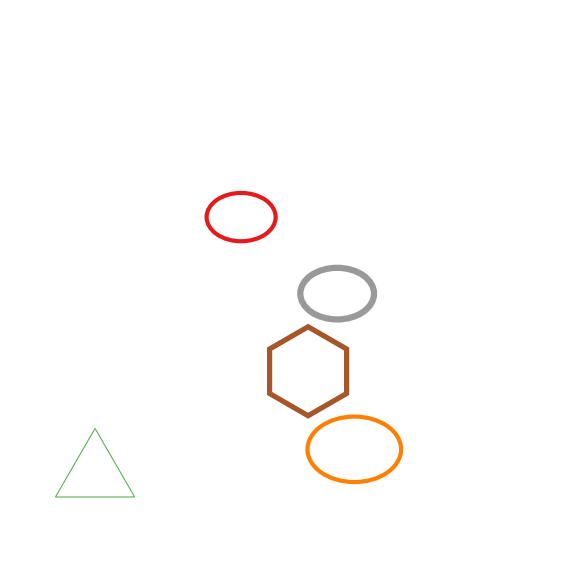[{"shape": "oval", "thickness": 2, "radius": 0.3, "center": [0.418, 0.623]}, {"shape": "triangle", "thickness": 0.5, "radius": 0.4, "center": [0.165, 0.178]}, {"shape": "oval", "thickness": 2, "radius": 0.41, "center": [0.613, 0.221]}, {"shape": "hexagon", "thickness": 2.5, "radius": 0.39, "center": [0.534, 0.356]}, {"shape": "oval", "thickness": 3, "radius": 0.32, "center": [0.584, 0.491]}]